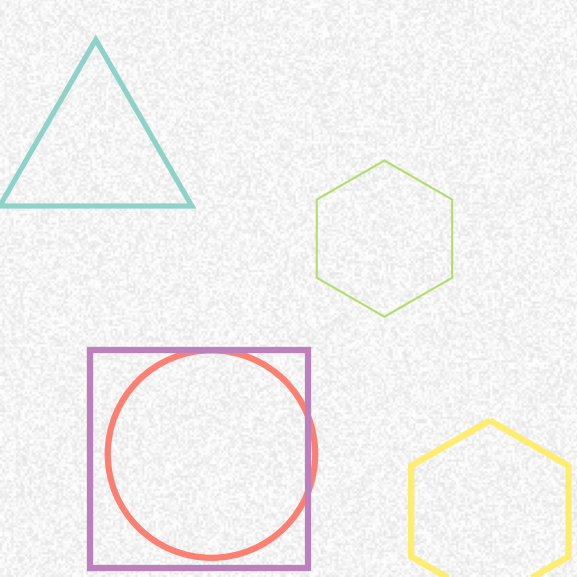[{"shape": "triangle", "thickness": 2.5, "radius": 0.96, "center": [0.166, 0.738]}, {"shape": "circle", "thickness": 3, "radius": 0.9, "center": [0.366, 0.213]}, {"shape": "hexagon", "thickness": 1, "radius": 0.68, "center": [0.666, 0.586]}, {"shape": "square", "thickness": 3, "radius": 0.94, "center": [0.345, 0.205]}, {"shape": "hexagon", "thickness": 3, "radius": 0.79, "center": [0.848, 0.114]}]